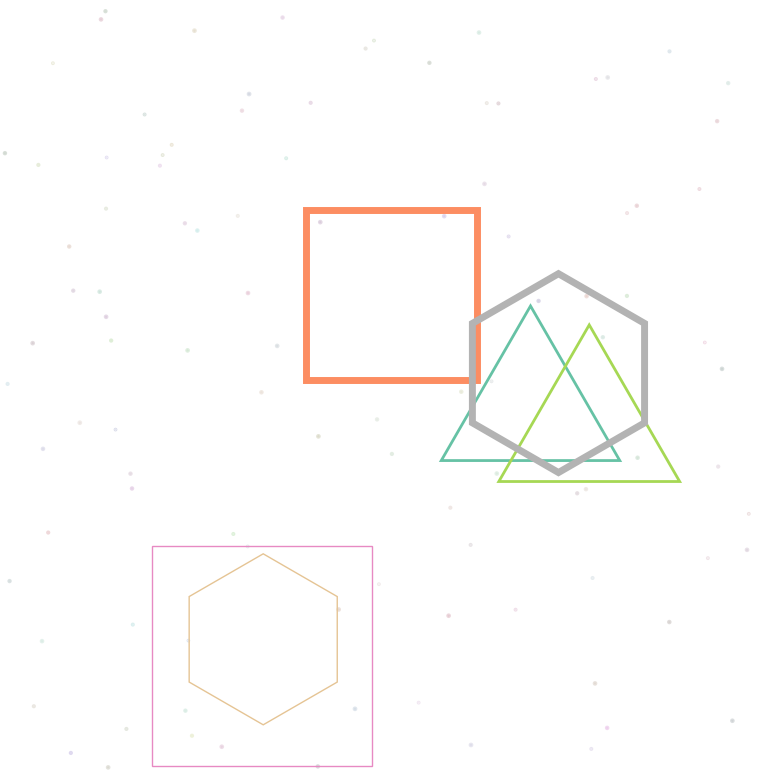[{"shape": "triangle", "thickness": 1, "radius": 0.67, "center": [0.689, 0.469]}, {"shape": "square", "thickness": 2.5, "radius": 0.55, "center": [0.509, 0.617]}, {"shape": "square", "thickness": 0.5, "radius": 0.71, "center": [0.34, 0.148]}, {"shape": "triangle", "thickness": 1, "radius": 0.68, "center": [0.765, 0.442]}, {"shape": "hexagon", "thickness": 0.5, "radius": 0.56, "center": [0.342, 0.17]}, {"shape": "hexagon", "thickness": 2.5, "radius": 0.65, "center": [0.725, 0.515]}]